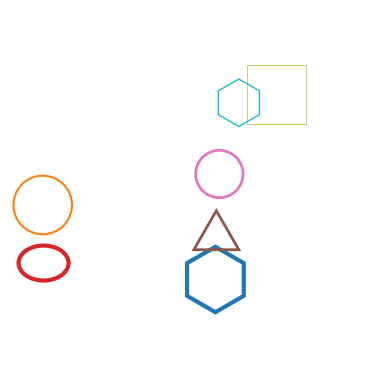[{"shape": "hexagon", "thickness": 3, "radius": 0.42, "center": [0.56, 0.274]}, {"shape": "circle", "thickness": 1.5, "radius": 0.38, "center": [0.111, 0.468]}, {"shape": "oval", "thickness": 3, "radius": 0.32, "center": [0.113, 0.317]}, {"shape": "triangle", "thickness": 2, "radius": 0.34, "center": [0.562, 0.385]}, {"shape": "circle", "thickness": 2, "radius": 0.31, "center": [0.57, 0.548]}, {"shape": "square", "thickness": 0.5, "radius": 0.38, "center": [0.718, 0.754]}, {"shape": "hexagon", "thickness": 1, "radius": 0.31, "center": [0.621, 0.733]}]